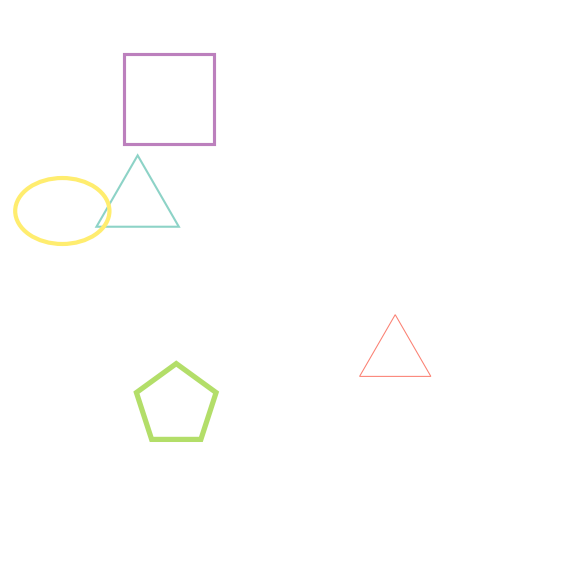[{"shape": "triangle", "thickness": 1, "radius": 0.41, "center": [0.238, 0.648]}, {"shape": "triangle", "thickness": 0.5, "radius": 0.36, "center": [0.684, 0.383]}, {"shape": "pentagon", "thickness": 2.5, "radius": 0.36, "center": [0.305, 0.297]}, {"shape": "square", "thickness": 1.5, "radius": 0.39, "center": [0.293, 0.828]}, {"shape": "oval", "thickness": 2, "radius": 0.41, "center": [0.108, 0.634]}]